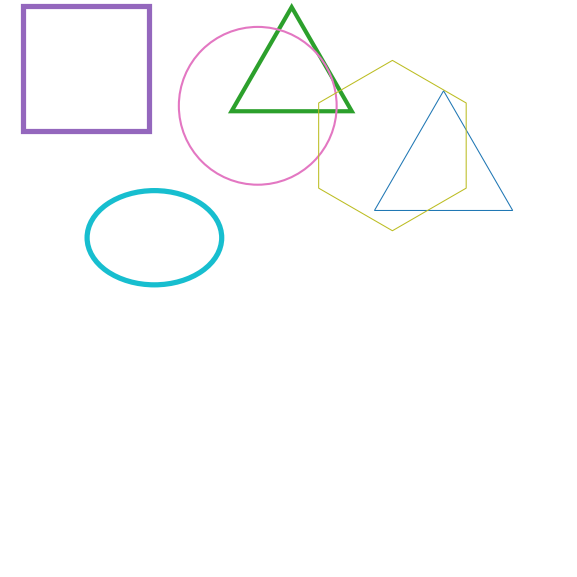[{"shape": "triangle", "thickness": 0.5, "radius": 0.69, "center": [0.768, 0.704]}, {"shape": "triangle", "thickness": 2, "radius": 0.6, "center": [0.505, 0.867]}, {"shape": "square", "thickness": 2.5, "radius": 0.54, "center": [0.149, 0.881]}, {"shape": "circle", "thickness": 1, "radius": 0.68, "center": [0.446, 0.816]}, {"shape": "hexagon", "thickness": 0.5, "radius": 0.74, "center": [0.68, 0.747]}, {"shape": "oval", "thickness": 2.5, "radius": 0.58, "center": [0.267, 0.587]}]